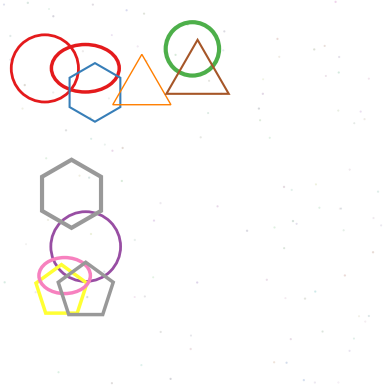[{"shape": "circle", "thickness": 2, "radius": 0.44, "center": [0.117, 0.822]}, {"shape": "oval", "thickness": 2.5, "radius": 0.44, "center": [0.222, 0.823]}, {"shape": "hexagon", "thickness": 1.5, "radius": 0.38, "center": [0.247, 0.76]}, {"shape": "circle", "thickness": 3, "radius": 0.35, "center": [0.5, 0.873]}, {"shape": "circle", "thickness": 2, "radius": 0.45, "center": [0.223, 0.36]}, {"shape": "triangle", "thickness": 1, "radius": 0.44, "center": [0.368, 0.772]}, {"shape": "pentagon", "thickness": 2.5, "radius": 0.35, "center": [0.16, 0.243]}, {"shape": "triangle", "thickness": 1.5, "radius": 0.47, "center": [0.513, 0.803]}, {"shape": "oval", "thickness": 2.5, "radius": 0.33, "center": [0.168, 0.284]}, {"shape": "pentagon", "thickness": 2.5, "radius": 0.38, "center": [0.223, 0.244]}, {"shape": "hexagon", "thickness": 3, "radius": 0.44, "center": [0.186, 0.497]}]